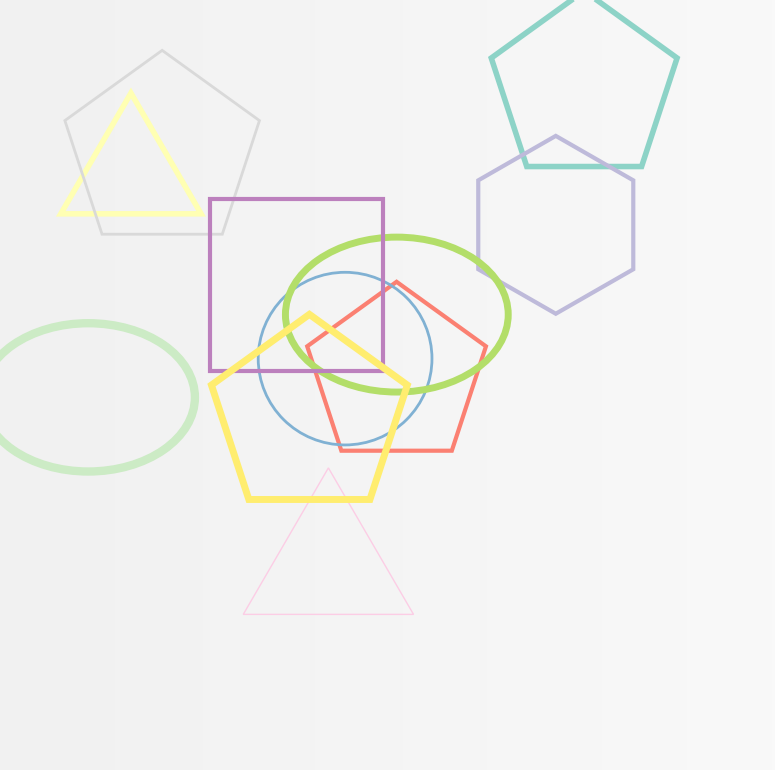[{"shape": "pentagon", "thickness": 2, "radius": 0.63, "center": [0.754, 0.886]}, {"shape": "triangle", "thickness": 2, "radius": 0.52, "center": [0.169, 0.775]}, {"shape": "hexagon", "thickness": 1.5, "radius": 0.58, "center": [0.717, 0.708]}, {"shape": "pentagon", "thickness": 1.5, "radius": 0.61, "center": [0.512, 0.513]}, {"shape": "circle", "thickness": 1, "radius": 0.56, "center": [0.445, 0.534]}, {"shape": "oval", "thickness": 2.5, "radius": 0.72, "center": [0.512, 0.591]}, {"shape": "triangle", "thickness": 0.5, "radius": 0.63, "center": [0.424, 0.266]}, {"shape": "pentagon", "thickness": 1, "radius": 0.66, "center": [0.209, 0.803]}, {"shape": "square", "thickness": 1.5, "radius": 0.56, "center": [0.383, 0.63]}, {"shape": "oval", "thickness": 3, "radius": 0.69, "center": [0.114, 0.484]}, {"shape": "pentagon", "thickness": 2.5, "radius": 0.66, "center": [0.399, 0.459]}]